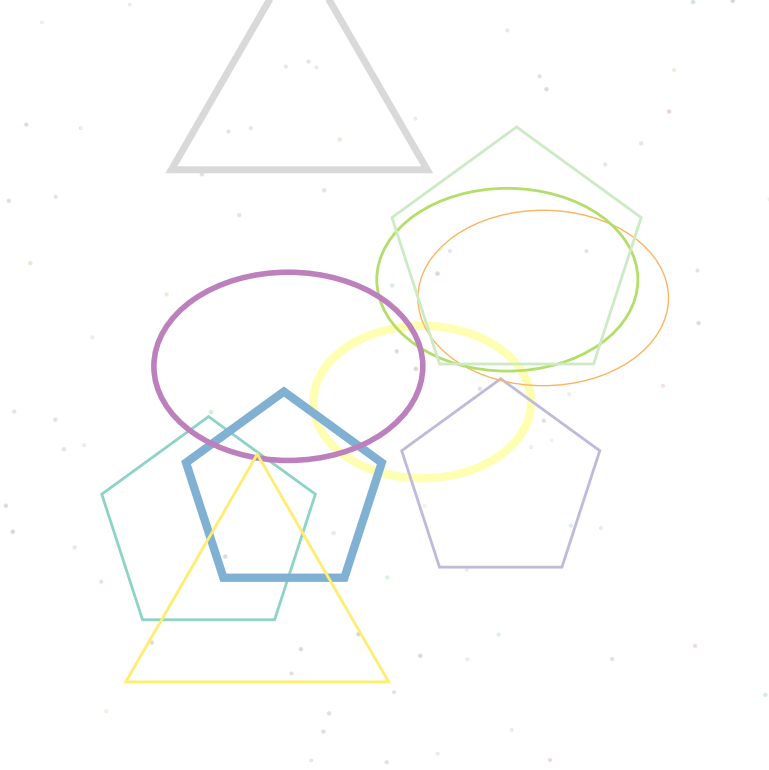[{"shape": "pentagon", "thickness": 1, "radius": 0.73, "center": [0.271, 0.313]}, {"shape": "oval", "thickness": 3, "radius": 0.71, "center": [0.548, 0.478]}, {"shape": "pentagon", "thickness": 1, "radius": 0.68, "center": [0.65, 0.373]}, {"shape": "pentagon", "thickness": 3, "radius": 0.67, "center": [0.369, 0.358]}, {"shape": "oval", "thickness": 0.5, "radius": 0.81, "center": [0.705, 0.613]}, {"shape": "oval", "thickness": 1, "radius": 0.85, "center": [0.659, 0.637]}, {"shape": "triangle", "thickness": 2.5, "radius": 0.96, "center": [0.389, 0.875]}, {"shape": "oval", "thickness": 2, "radius": 0.87, "center": [0.374, 0.524]}, {"shape": "pentagon", "thickness": 1, "radius": 0.85, "center": [0.671, 0.665]}, {"shape": "triangle", "thickness": 1, "radius": 0.99, "center": [0.334, 0.213]}]